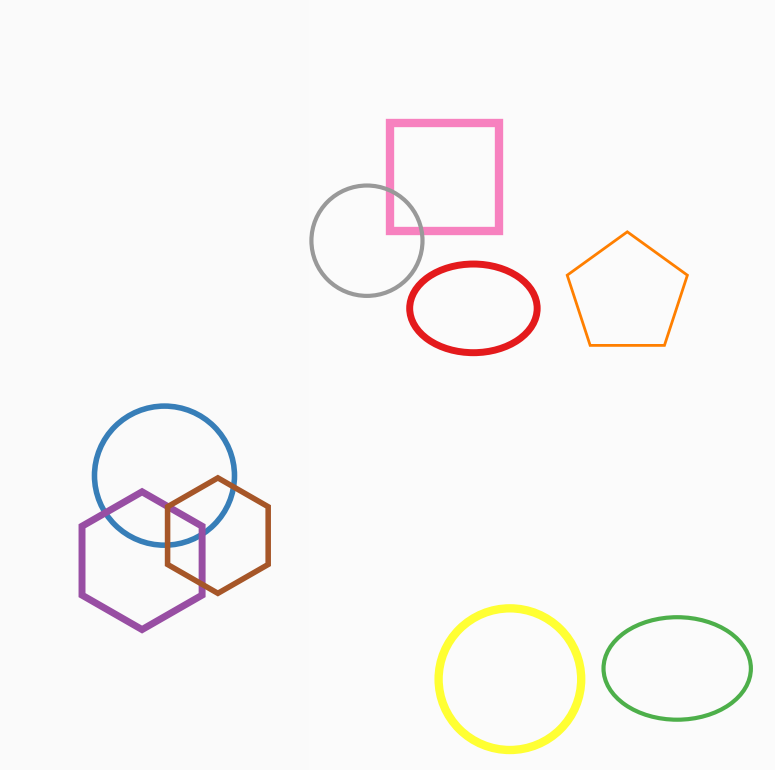[{"shape": "oval", "thickness": 2.5, "radius": 0.41, "center": [0.611, 0.6]}, {"shape": "circle", "thickness": 2, "radius": 0.45, "center": [0.212, 0.382]}, {"shape": "oval", "thickness": 1.5, "radius": 0.48, "center": [0.874, 0.132]}, {"shape": "hexagon", "thickness": 2.5, "radius": 0.45, "center": [0.183, 0.272]}, {"shape": "pentagon", "thickness": 1, "radius": 0.41, "center": [0.809, 0.617]}, {"shape": "circle", "thickness": 3, "radius": 0.46, "center": [0.658, 0.118]}, {"shape": "hexagon", "thickness": 2, "radius": 0.37, "center": [0.281, 0.304]}, {"shape": "square", "thickness": 3, "radius": 0.35, "center": [0.574, 0.77]}, {"shape": "circle", "thickness": 1.5, "radius": 0.36, "center": [0.473, 0.687]}]